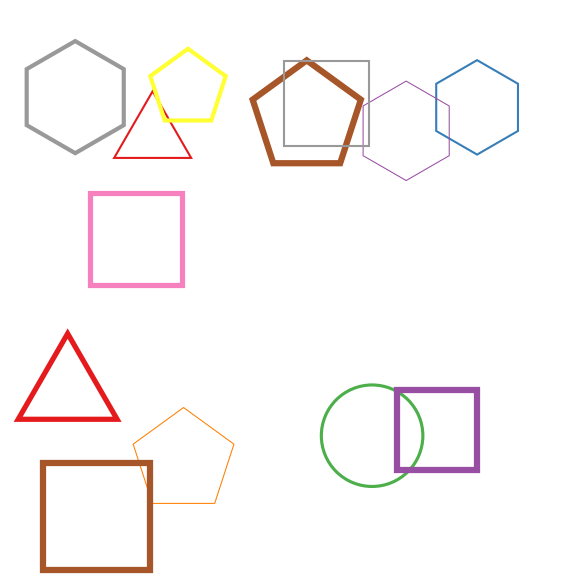[{"shape": "triangle", "thickness": 2.5, "radius": 0.49, "center": [0.117, 0.323]}, {"shape": "triangle", "thickness": 1, "radius": 0.38, "center": [0.264, 0.764]}, {"shape": "hexagon", "thickness": 1, "radius": 0.41, "center": [0.826, 0.813]}, {"shape": "circle", "thickness": 1.5, "radius": 0.44, "center": [0.644, 0.245]}, {"shape": "square", "thickness": 3, "radius": 0.35, "center": [0.757, 0.254]}, {"shape": "hexagon", "thickness": 0.5, "radius": 0.43, "center": [0.703, 0.773]}, {"shape": "pentagon", "thickness": 0.5, "radius": 0.46, "center": [0.318, 0.202]}, {"shape": "pentagon", "thickness": 2, "radius": 0.34, "center": [0.326, 0.846]}, {"shape": "pentagon", "thickness": 3, "radius": 0.49, "center": [0.531, 0.796]}, {"shape": "square", "thickness": 3, "radius": 0.46, "center": [0.167, 0.105]}, {"shape": "square", "thickness": 2.5, "radius": 0.4, "center": [0.235, 0.585]}, {"shape": "hexagon", "thickness": 2, "radius": 0.49, "center": [0.13, 0.831]}, {"shape": "square", "thickness": 1, "radius": 0.37, "center": [0.565, 0.82]}]